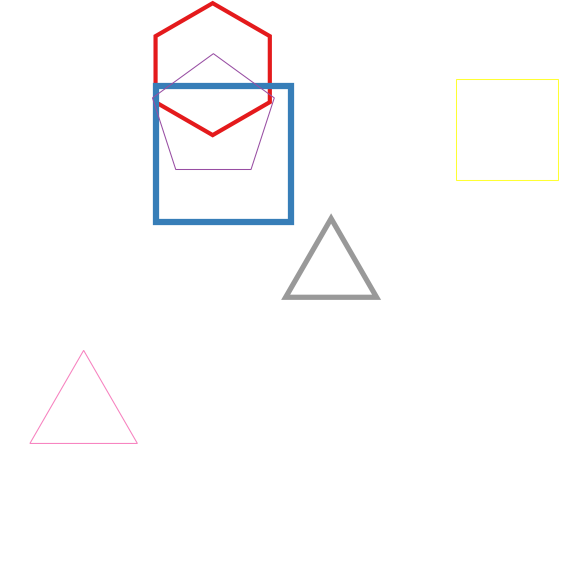[{"shape": "hexagon", "thickness": 2, "radius": 0.57, "center": [0.368, 0.879]}, {"shape": "square", "thickness": 3, "radius": 0.59, "center": [0.387, 0.732]}, {"shape": "pentagon", "thickness": 0.5, "radius": 0.55, "center": [0.37, 0.795]}, {"shape": "square", "thickness": 0.5, "radius": 0.44, "center": [0.878, 0.775]}, {"shape": "triangle", "thickness": 0.5, "radius": 0.54, "center": [0.145, 0.285]}, {"shape": "triangle", "thickness": 2.5, "radius": 0.45, "center": [0.573, 0.53]}]